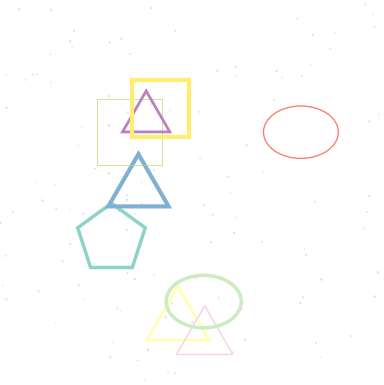[{"shape": "pentagon", "thickness": 2.5, "radius": 0.46, "center": [0.289, 0.38]}, {"shape": "triangle", "thickness": 2, "radius": 0.47, "center": [0.462, 0.163]}, {"shape": "oval", "thickness": 1, "radius": 0.49, "center": [0.782, 0.657]}, {"shape": "triangle", "thickness": 3, "radius": 0.45, "center": [0.36, 0.509]}, {"shape": "square", "thickness": 0.5, "radius": 0.43, "center": [0.336, 0.658]}, {"shape": "triangle", "thickness": 1, "radius": 0.42, "center": [0.532, 0.122]}, {"shape": "triangle", "thickness": 2, "radius": 0.35, "center": [0.38, 0.693]}, {"shape": "oval", "thickness": 2.5, "radius": 0.49, "center": [0.529, 0.217]}, {"shape": "square", "thickness": 3, "radius": 0.37, "center": [0.417, 0.718]}]